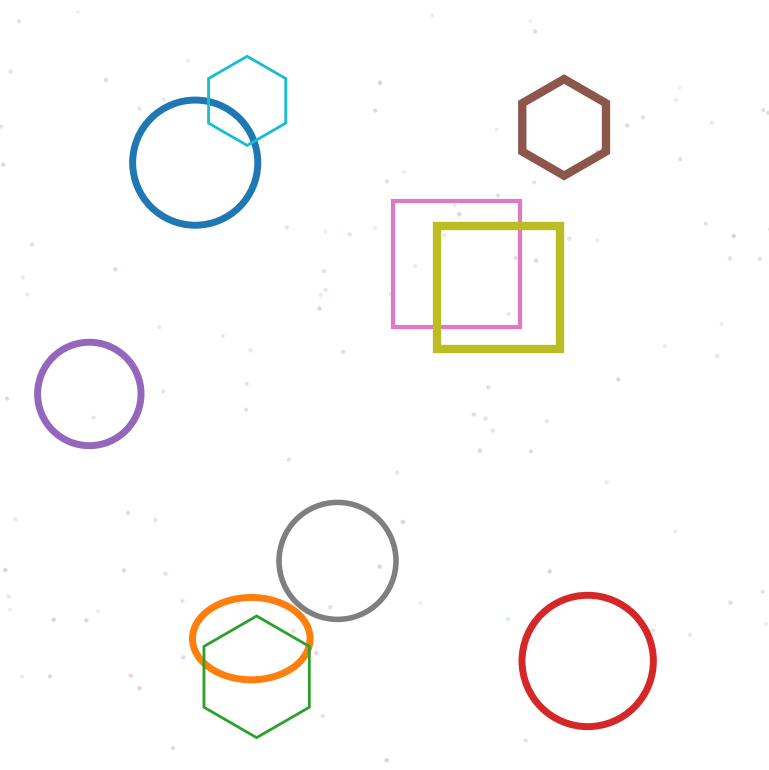[{"shape": "circle", "thickness": 2.5, "radius": 0.41, "center": [0.254, 0.789]}, {"shape": "oval", "thickness": 2.5, "radius": 0.38, "center": [0.326, 0.171]}, {"shape": "hexagon", "thickness": 1, "radius": 0.39, "center": [0.333, 0.121]}, {"shape": "circle", "thickness": 2.5, "radius": 0.43, "center": [0.763, 0.142]}, {"shape": "circle", "thickness": 2.5, "radius": 0.34, "center": [0.116, 0.488]}, {"shape": "hexagon", "thickness": 3, "radius": 0.31, "center": [0.733, 0.835]}, {"shape": "square", "thickness": 1.5, "radius": 0.41, "center": [0.593, 0.657]}, {"shape": "circle", "thickness": 2, "radius": 0.38, "center": [0.438, 0.272]}, {"shape": "square", "thickness": 3, "radius": 0.4, "center": [0.648, 0.627]}, {"shape": "hexagon", "thickness": 1, "radius": 0.29, "center": [0.321, 0.869]}]